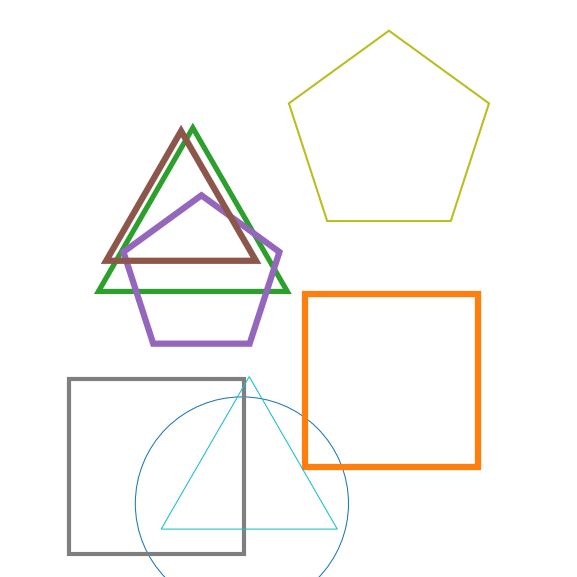[{"shape": "circle", "thickness": 0.5, "radius": 0.92, "center": [0.419, 0.127]}, {"shape": "square", "thickness": 3, "radius": 0.75, "center": [0.678, 0.34]}, {"shape": "triangle", "thickness": 2.5, "radius": 0.94, "center": [0.334, 0.589]}, {"shape": "pentagon", "thickness": 3, "radius": 0.71, "center": [0.349, 0.519]}, {"shape": "triangle", "thickness": 3, "radius": 0.75, "center": [0.314, 0.622]}, {"shape": "square", "thickness": 2, "radius": 0.76, "center": [0.272, 0.191]}, {"shape": "pentagon", "thickness": 1, "radius": 0.91, "center": [0.674, 0.764]}, {"shape": "triangle", "thickness": 0.5, "radius": 0.88, "center": [0.432, 0.171]}]